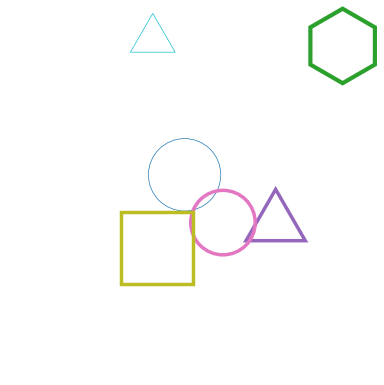[{"shape": "circle", "thickness": 0.5, "radius": 0.47, "center": [0.479, 0.546]}, {"shape": "hexagon", "thickness": 3, "radius": 0.48, "center": [0.89, 0.881]}, {"shape": "triangle", "thickness": 2.5, "radius": 0.44, "center": [0.716, 0.419]}, {"shape": "circle", "thickness": 2.5, "radius": 0.42, "center": [0.579, 0.422]}, {"shape": "square", "thickness": 2.5, "radius": 0.47, "center": [0.407, 0.357]}, {"shape": "triangle", "thickness": 0.5, "radius": 0.34, "center": [0.397, 0.898]}]